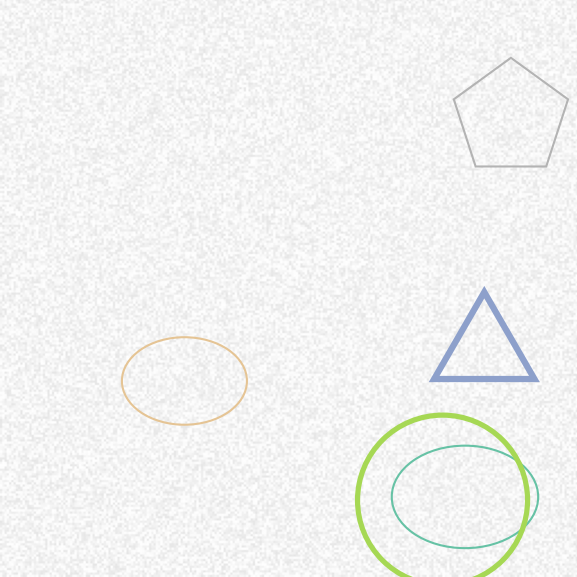[{"shape": "oval", "thickness": 1, "radius": 0.63, "center": [0.805, 0.139]}, {"shape": "triangle", "thickness": 3, "radius": 0.5, "center": [0.839, 0.393]}, {"shape": "circle", "thickness": 2.5, "radius": 0.74, "center": [0.766, 0.133]}, {"shape": "oval", "thickness": 1, "radius": 0.54, "center": [0.319, 0.339]}, {"shape": "pentagon", "thickness": 1, "radius": 0.52, "center": [0.885, 0.795]}]